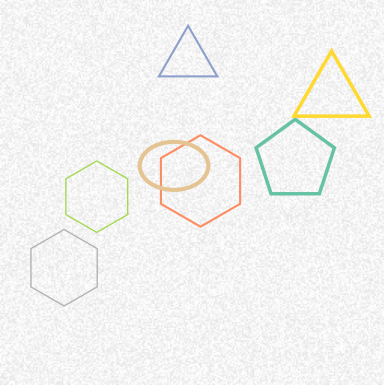[{"shape": "pentagon", "thickness": 2.5, "radius": 0.53, "center": [0.767, 0.583]}, {"shape": "hexagon", "thickness": 1.5, "radius": 0.59, "center": [0.521, 0.53]}, {"shape": "triangle", "thickness": 1.5, "radius": 0.44, "center": [0.489, 0.845]}, {"shape": "hexagon", "thickness": 1, "radius": 0.46, "center": [0.251, 0.489]}, {"shape": "triangle", "thickness": 2.5, "radius": 0.56, "center": [0.861, 0.755]}, {"shape": "oval", "thickness": 3, "radius": 0.45, "center": [0.452, 0.569]}, {"shape": "hexagon", "thickness": 1, "radius": 0.5, "center": [0.166, 0.305]}]